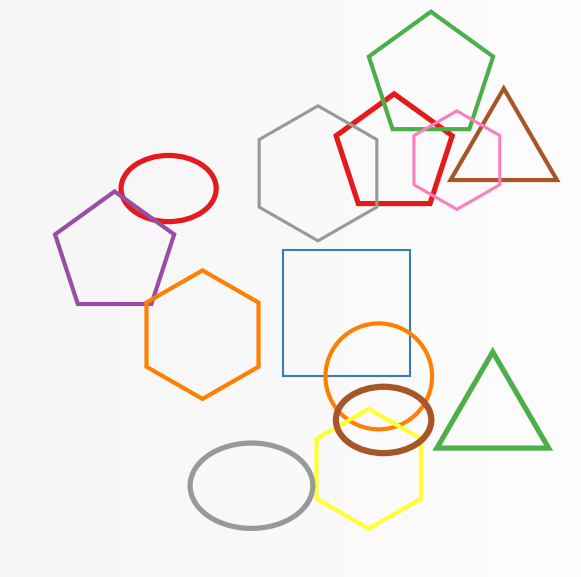[{"shape": "oval", "thickness": 2.5, "radius": 0.41, "center": [0.29, 0.673]}, {"shape": "pentagon", "thickness": 2.5, "radius": 0.52, "center": [0.678, 0.732]}, {"shape": "square", "thickness": 1, "radius": 0.54, "center": [0.596, 0.457]}, {"shape": "triangle", "thickness": 2.5, "radius": 0.55, "center": [0.848, 0.279]}, {"shape": "pentagon", "thickness": 2, "radius": 0.56, "center": [0.741, 0.866]}, {"shape": "pentagon", "thickness": 2, "radius": 0.54, "center": [0.197, 0.56]}, {"shape": "circle", "thickness": 2, "radius": 0.46, "center": [0.652, 0.347]}, {"shape": "hexagon", "thickness": 2, "radius": 0.56, "center": [0.348, 0.42]}, {"shape": "hexagon", "thickness": 2, "radius": 0.52, "center": [0.634, 0.187]}, {"shape": "oval", "thickness": 3, "radius": 0.41, "center": [0.66, 0.272]}, {"shape": "triangle", "thickness": 2, "radius": 0.53, "center": [0.867, 0.74]}, {"shape": "hexagon", "thickness": 1.5, "radius": 0.43, "center": [0.786, 0.722]}, {"shape": "oval", "thickness": 2.5, "radius": 0.53, "center": [0.433, 0.158]}, {"shape": "hexagon", "thickness": 1.5, "radius": 0.58, "center": [0.547, 0.699]}]